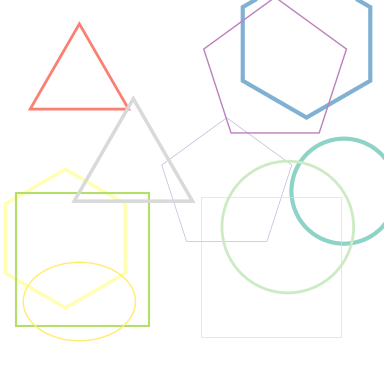[{"shape": "circle", "thickness": 3, "radius": 0.68, "center": [0.893, 0.503]}, {"shape": "hexagon", "thickness": 2.5, "radius": 0.9, "center": [0.17, 0.38]}, {"shape": "pentagon", "thickness": 0.5, "radius": 0.89, "center": [0.589, 0.517]}, {"shape": "triangle", "thickness": 2, "radius": 0.74, "center": [0.206, 0.79]}, {"shape": "hexagon", "thickness": 3, "radius": 0.96, "center": [0.796, 0.886]}, {"shape": "square", "thickness": 1.5, "radius": 0.86, "center": [0.215, 0.326]}, {"shape": "square", "thickness": 0.5, "radius": 0.91, "center": [0.705, 0.305]}, {"shape": "triangle", "thickness": 2.5, "radius": 0.89, "center": [0.346, 0.566]}, {"shape": "pentagon", "thickness": 1, "radius": 0.97, "center": [0.715, 0.812]}, {"shape": "circle", "thickness": 2, "radius": 0.85, "center": [0.748, 0.41]}, {"shape": "oval", "thickness": 1, "radius": 0.73, "center": [0.206, 0.217]}]